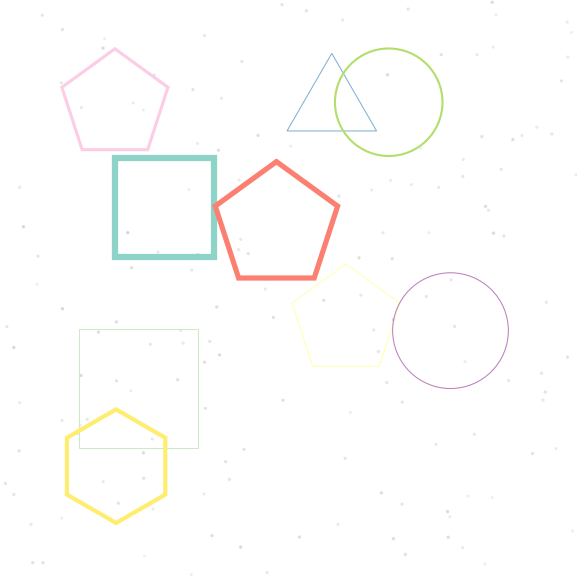[{"shape": "square", "thickness": 3, "radius": 0.43, "center": [0.285, 0.64]}, {"shape": "pentagon", "thickness": 0.5, "radius": 0.49, "center": [0.599, 0.444]}, {"shape": "pentagon", "thickness": 2.5, "radius": 0.56, "center": [0.479, 0.608]}, {"shape": "triangle", "thickness": 0.5, "radius": 0.45, "center": [0.575, 0.817]}, {"shape": "circle", "thickness": 1, "radius": 0.47, "center": [0.673, 0.822]}, {"shape": "pentagon", "thickness": 1.5, "radius": 0.48, "center": [0.199, 0.818]}, {"shape": "circle", "thickness": 0.5, "radius": 0.5, "center": [0.78, 0.427]}, {"shape": "square", "thickness": 0.5, "radius": 0.52, "center": [0.239, 0.327]}, {"shape": "hexagon", "thickness": 2, "radius": 0.49, "center": [0.201, 0.192]}]